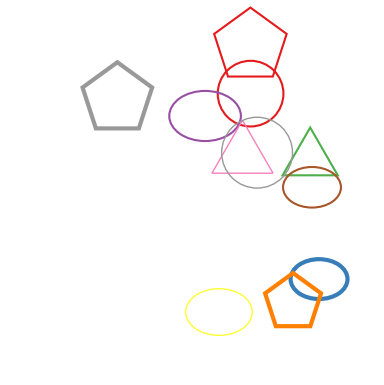[{"shape": "circle", "thickness": 1.5, "radius": 0.43, "center": [0.651, 0.757]}, {"shape": "pentagon", "thickness": 1.5, "radius": 0.5, "center": [0.65, 0.881]}, {"shape": "oval", "thickness": 3, "radius": 0.37, "center": [0.829, 0.275]}, {"shape": "triangle", "thickness": 1.5, "radius": 0.41, "center": [0.806, 0.586]}, {"shape": "oval", "thickness": 1.5, "radius": 0.47, "center": [0.533, 0.699]}, {"shape": "pentagon", "thickness": 3, "radius": 0.38, "center": [0.761, 0.214]}, {"shape": "oval", "thickness": 1, "radius": 0.43, "center": [0.569, 0.19]}, {"shape": "oval", "thickness": 1.5, "radius": 0.38, "center": [0.81, 0.514]}, {"shape": "triangle", "thickness": 1, "radius": 0.46, "center": [0.63, 0.596]}, {"shape": "circle", "thickness": 1, "radius": 0.46, "center": [0.668, 0.603]}, {"shape": "pentagon", "thickness": 3, "radius": 0.47, "center": [0.305, 0.743]}]